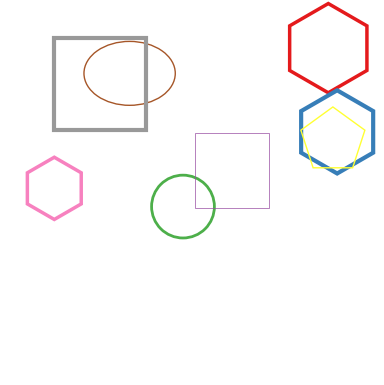[{"shape": "hexagon", "thickness": 2.5, "radius": 0.58, "center": [0.853, 0.875]}, {"shape": "hexagon", "thickness": 3, "radius": 0.54, "center": [0.876, 0.657]}, {"shape": "circle", "thickness": 2, "radius": 0.41, "center": [0.475, 0.463]}, {"shape": "square", "thickness": 0.5, "radius": 0.48, "center": [0.603, 0.557]}, {"shape": "pentagon", "thickness": 1, "radius": 0.44, "center": [0.865, 0.635]}, {"shape": "oval", "thickness": 1, "radius": 0.59, "center": [0.337, 0.809]}, {"shape": "hexagon", "thickness": 2.5, "radius": 0.4, "center": [0.141, 0.511]}, {"shape": "square", "thickness": 3, "radius": 0.6, "center": [0.261, 0.782]}]